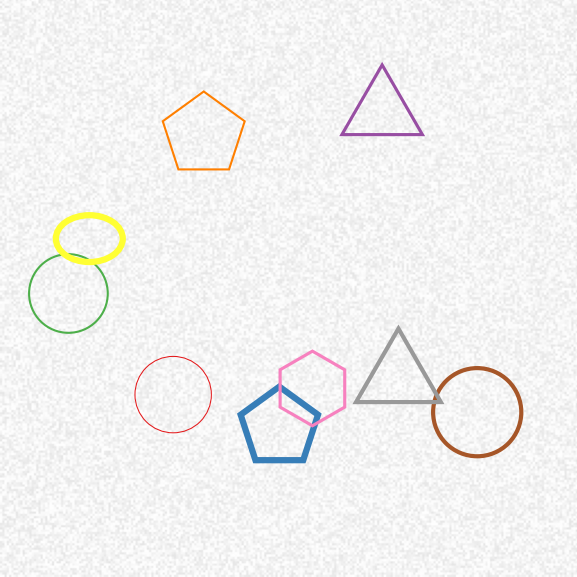[{"shape": "circle", "thickness": 0.5, "radius": 0.33, "center": [0.3, 0.316]}, {"shape": "pentagon", "thickness": 3, "radius": 0.35, "center": [0.484, 0.259]}, {"shape": "circle", "thickness": 1, "radius": 0.34, "center": [0.118, 0.491]}, {"shape": "triangle", "thickness": 1.5, "radius": 0.4, "center": [0.662, 0.806]}, {"shape": "pentagon", "thickness": 1, "radius": 0.37, "center": [0.353, 0.766]}, {"shape": "oval", "thickness": 3, "radius": 0.29, "center": [0.155, 0.586]}, {"shape": "circle", "thickness": 2, "radius": 0.38, "center": [0.826, 0.285]}, {"shape": "hexagon", "thickness": 1.5, "radius": 0.32, "center": [0.541, 0.326]}, {"shape": "triangle", "thickness": 2, "radius": 0.42, "center": [0.69, 0.345]}]